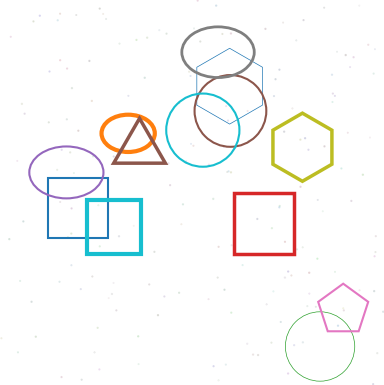[{"shape": "hexagon", "thickness": 0.5, "radius": 0.49, "center": [0.596, 0.776]}, {"shape": "square", "thickness": 1.5, "radius": 0.39, "center": [0.203, 0.461]}, {"shape": "oval", "thickness": 3, "radius": 0.35, "center": [0.333, 0.654]}, {"shape": "circle", "thickness": 0.5, "radius": 0.45, "center": [0.831, 0.1]}, {"shape": "square", "thickness": 2.5, "radius": 0.39, "center": [0.686, 0.42]}, {"shape": "oval", "thickness": 1.5, "radius": 0.48, "center": [0.172, 0.552]}, {"shape": "triangle", "thickness": 2.5, "radius": 0.39, "center": [0.362, 0.615]}, {"shape": "circle", "thickness": 1.5, "radius": 0.47, "center": [0.599, 0.712]}, {"shape": "pentagon", "thickness": 1.5, "radius": 0.34, "center": [0.891, 0.195]}, {"shape": "oval", "thickness": 2, "radius": 0.47, "center": [0.566, 0.864]}, {"shape": "hexagon", "thickness": 2.5, "radius": 0.44, "center": [0.786, 0.618]}, {"shape": "circle", "thickness": 1.5, "radius": 0.48, "center": [0.527, 0.662]}, {"shape": "square", "thickness": 3, "radius": 0.35, "center": [0.296, 0.411]}]